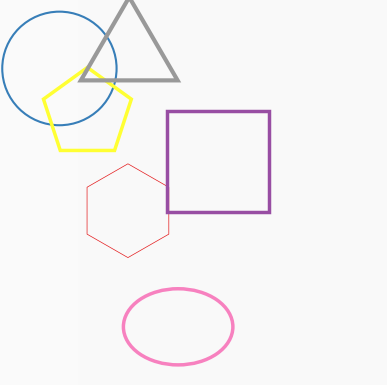[{"shape": "hexagon", "thickness": 0.5, "radius": 0.61, "center": [0.33, 0.453]}, {"shape": "circle", "thickness": 1.5, "radius": 0.74, "center": [0.153, 0.822]}, {"shape": "square", "thickness": 2.5, "radius": 0.66, "center": [0.562, 0.581]}, {"shape": "pentagon", "thickness": 2.5, "radius": 0.6, "center": [0.226, 0.706]}, {"shape": "oval", "thickness": 2.5, "radius": 0.71, "center": [0.46, 0.151]}, {"shape": "triangle", "thickness": 3, "radius": 0.72, "center": [0.333, 0.863]}]